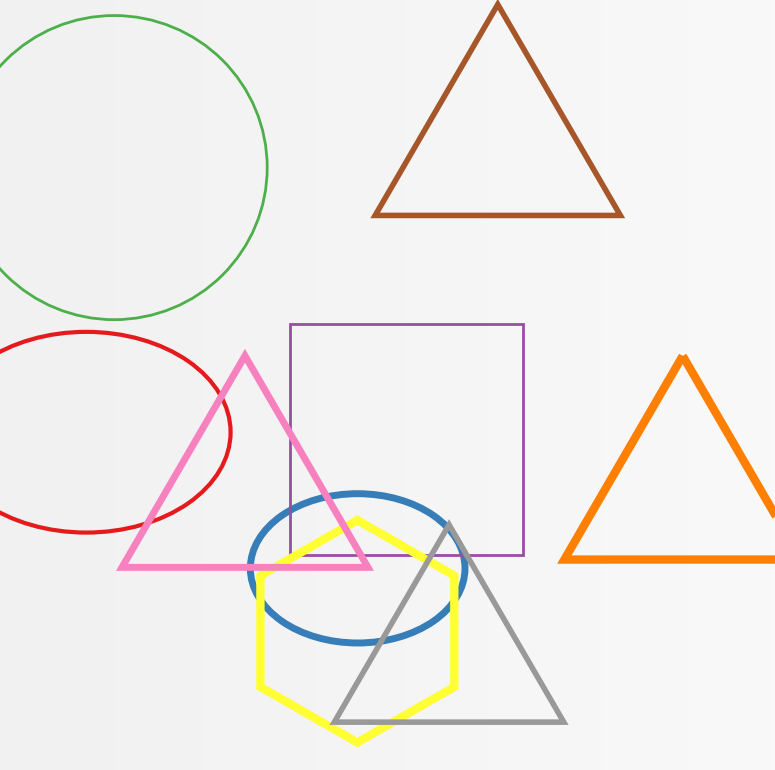[{"shape": "oval", "thickness": 1.5, "radius": 0.93, "center": [0.111, 0.439]}, {"shape": "oval", "thickness": 2.5, "radius": 0.69, "center": [0.461, 0.262]}, {"shape": "circle", "thickness": 1, "radius": 0.99, "center": [0.147, 0.782]}, {"shape": "square", "thickness": 1, "radius": 0.75, "center": [0.524, 0.429]}, {"shape": "triangle", "thickness": 3, "radius": 0.88, "center": [0.881, 0.361]}, {"shape": "hexagon", "thickness": 3, "radius": 0.72, "center": [0.461, 0.18]}, {"shape": "triangle", "thickness": 2, "radius": 0.91, "center": [0.642, 0.812]}, {"shape": "triangle", "thickness": 2.5, "radius": 0.92, "center": [0.316, 0.355]}, {"shape": "triangle", "thickness": 2, "radius": 0.85, "center": [0.579, 0.148]}]